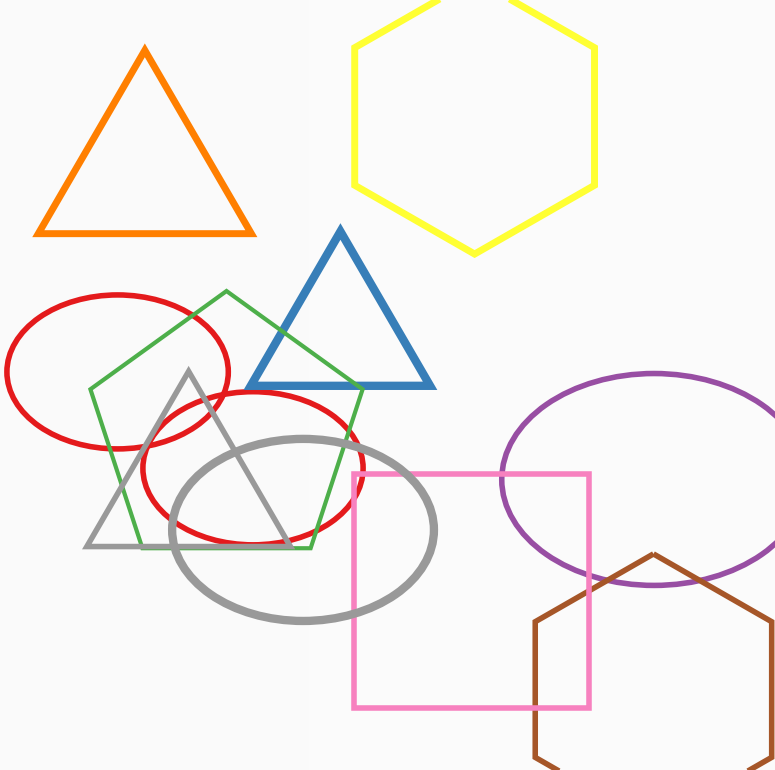[{"shape": "oval", "thickness": 2, "radius": 0.71, "center": [0.152, 0.517]}, {"shape": "oval", "thickness": 2, "radius": 0.71, "center": [0.326, 0.392]}, {"shape": "triangle", "thickness": 3, "radius": 0.67, "center": [0.439, 0.566]}, {"shape": "pentagon", "thickness": 1.5, "radius": 0.92, "center": [0.292, 0.437]}, {"shape": "oval", "thickness": 2, "radius": 0.98, "center": [0.844, 0.377]}, {"shape": "triangle", "thickness": 2.5, "radius": 0.79, "center": [0.187, 0.776]}, {"shape": "hexagon", "thickness": 2.5, "radius": 0.89, "center": [0.612, 0.849]}, {"shape": "hexagon", "thickness": 2, "radius": 0.88, "center": [0.843, 0.104]}, {"shape": "square", "thickness": 2, "radius": 0.76, "center": [0.608, 0.232]}, {"shape": "oval", "thickness": 3, "radius": 0.84, "center": [0.391, 0.312]}, {"shape": "triangle", "thickness": 2, "radius": 0.76, "center": [0.243, 0.366]}]